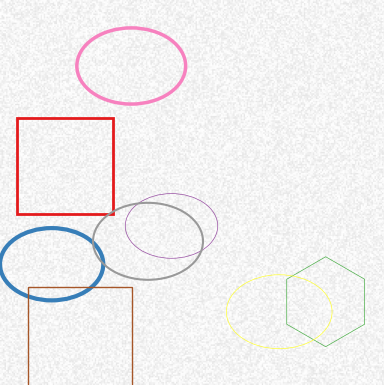[{"shape": "square", "thickness": 2, "radius": 0.63, "center": [0.169, 0.569]}, {"shape": "oval", "thickness": 3, "radius": 0.67, "center": [0.134, 0.314]}, {"shape": "hexagon", "thickness": 0.5, "radius": 0.58, "center": [0.846, 0.216]}, {"shape": "oval", "thickness": 0.5, "radius": 0.6, "center": [0.445, 0.413]}, {"shape": "oval", "thickness": 0.5, "radius": 0.69, "center": [0.725, 0.19]}, {"shape": "square", "thickness": 1, "radius": 0.67, "center": [0.207, 0.121]}, {"shape": "oval", "thickness": 2.5, "radius": 0.71, "center": [0.341, 0.829]}, {"shape": "oval", "thickness": 1.5, "radius": 0.71, "center": [0.384, 0.373]}]